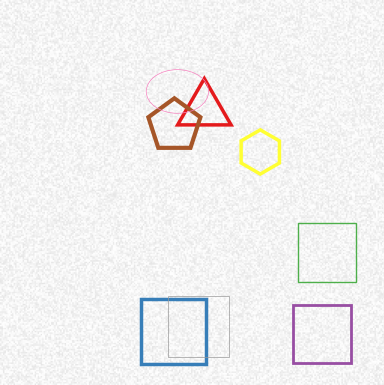[{"shape": "triangle", "thickness": 2.5, "radius": 0.4, "center": [0.531, 0.716]}, {"shape": "square", "thickness": 2.5, "radius": 0.42, "center": [0.45, 0.14]}, {"shape": "square", "thickness": 1, "radius": 0.38, "center": [0.849, 0.344]}, {"shape": "square", "thickness": 2, "radius": 0.38, "center": [0.837, 0.132]}, {"shape": "hexagon", "thickness": 2.5, "radius": 0.29, "center": [0.676, 0.605]}, {"shape": "pentagon", "thickness": 3, "radius": 0.36, "center": [0.453, 0.674]}, {"shape": "oval", "thickness": 0.5, "radius": 0.4, "center": [0.461, 0.762]}, {"shape": "square", "thickness": 0.5, "radius": 0.39, "center": [0.515, 0.152]}]